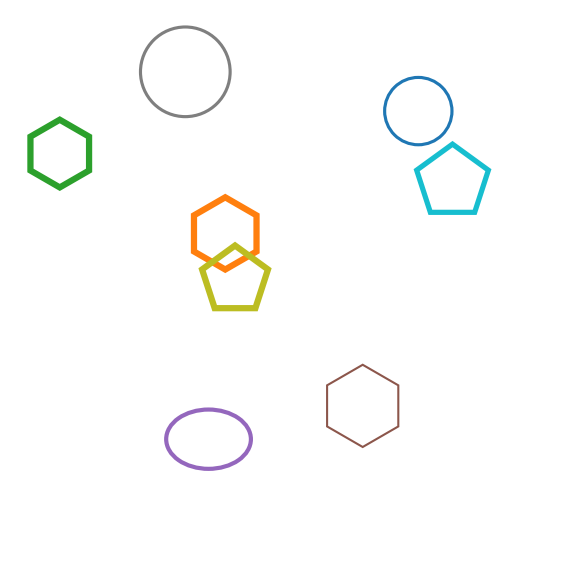[{"shape": "circle", "thickness": 1.5, "radius": 0.29, "center": [0.724, 0.807]}, {"shape": "hexagon", "thickness": 3, "radius": 0.31, "center": [0.39, 0.595]}, {"shape": "hexagon", "thickness": 3, "radius": 0.29, "center": [0.103, 0.733]}, {"shape": "oval", "thickness": 2, "radius": 0.37, "center": [0.361, 0.239]}, {"shape": "hexagon", "thickness": 1, "radius": 0.36, "center": [0.628, 0.296]}, {"shape": "circle", "thickness": 1.5, "radius": 0.39, "center": [0.321, 0.875]}, {"shape": "pentagon", "thickness": 3, "radius": 0.3, "center": [0.407, 0.514]}, {"shape": "pentagon", "thickness": 2.5, "radius": 0.33, "center": [0.784, 0.684]}]